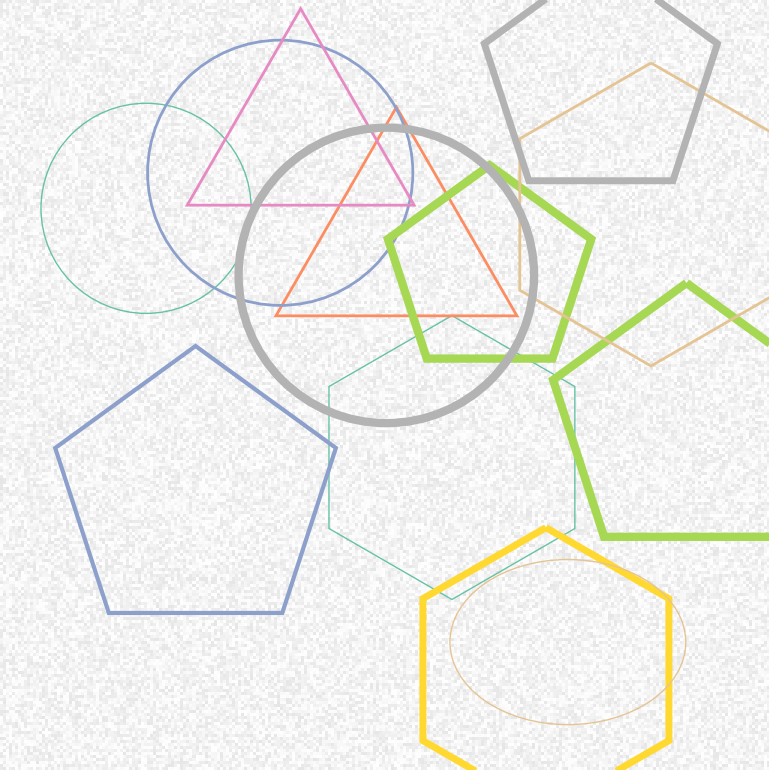[{"shape": "circle", "thickness": 0.5, "radius": 0.68, "center": [0.19, 0.729]}, {"shape": "hexagon", "thickness": 0.5, "radius": 0.92, "center": [0.587, 0.406]}, {"shape": "triangle", "thickness": 1, "radius": 0.9, "center": [0.515, 0.68]}, {"shape": "pentagon", "thickness": 1.5, "radius": 0.96, "center": [0.254, 0.359]}, {"shape": "circle", "thickness": 1, "radius": 0.86, "center": [0.364, 0.776]}, {"shape": "triangle", "thickness": 1, "radius": 0.85, "center": [0.39, 0.819]}, {"shape": "pentagon", "thickness": 3, "radius": 0.69, "center": [0.636, 0.647]}, {"shape": "pentagon", "thickness": 3, "radius": 0.91, "center": [0.892, 0.45]}, {"shape": "hexagon", "thickness": 2.5, "radius": 0.92, "center": [0.709, 0.13]}, {"shape": "oval", "thickness": 0.5, "radius": 0.77, "center": [0.737, 0.166]}, {"shape": "hexagon", "thickness": 1, "radius": 0.98, "center": [0.845, 0.721]}, {"shape": "circle", "thickness": 3, "radius": 0.96, "center": [0.502, 0.642]}, {"shape": "pentagon", "thickness": 2.5, "radius": 0.8, "center": [0.78, 0.894]}]